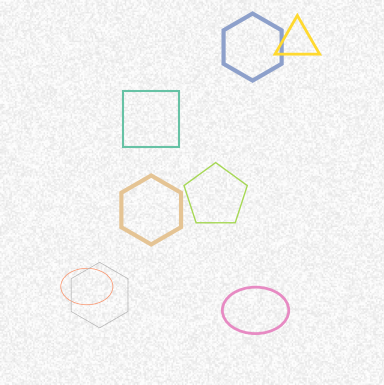[{"shape": "square", "thickness": 1.5, "radius": 0.36, "center": [0.392, 0.692]}, {"shape": "oval", "thickness": 0.5, "radius": 0.34, "center": [0.226, 0.256]}, {"shape": "hexagon", "thickness": 3, "radius": 0.44, "center": [0.656, 0.878]}, {"shape": "oval", "thickness": 2, "radius": 0.43, "center": [0.664, 0.194]}, {"shape": "pentagon", "thickness": 1, "radius": 0.43, "center": [0.56, 0.491]}, {"shape": "triangle", "thickness": 2, "radius": 0.33, "center": [0.772, 0.893]}, {"shape": "hexagon", "thickness": 3, "radius": 0.45, "center": [0.393, 0.455]}, {"shape": "hexagon", "thickness": 0.5, "radius": 0.43, "center": [0.259, 0.234]}]